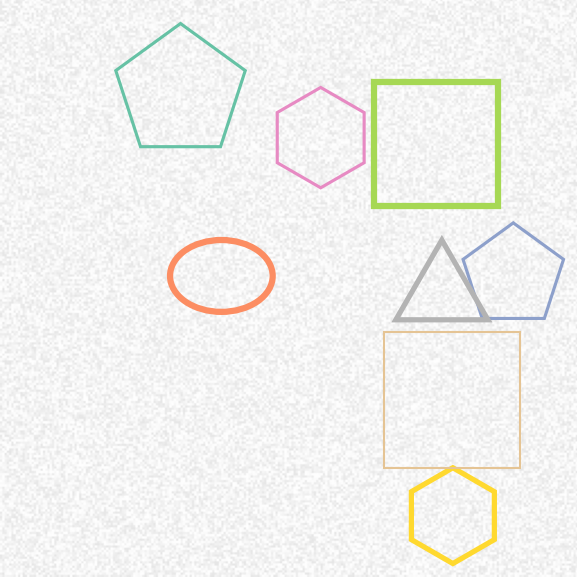[{"shape": "pentagon", "thickness": 1.5, "radius": 0.59, "center": [0.313, 0.84]}, {"shape": "oval", "thickness": 3, "radius": 0.44, "center": [0.383, 0.521]}, {"shape": "pentagon", "thickness": 1.5, "radius": 0.46, "center": [0.889, 0.522]}, {"shape": "hexagon", "thickness": 1.5, "radius": 0.43, "center": [0.555, 0.761]}, {"shape": "square", "thickness": 3, "radius": 0.54, "center": [0.755, 0.749]}, {"shape": "hexagon", "thickness": 2.5, "radius": 0.41, "center": [0.784, 0.106]}, {"shape": "square", "thickness": 1, "radius": 0.59, "center": [0.783, 0.306]}, {"shape": "triangle", "thickness": 2.5, "radius": 0.46, "center": [0.765, 0.491]}]